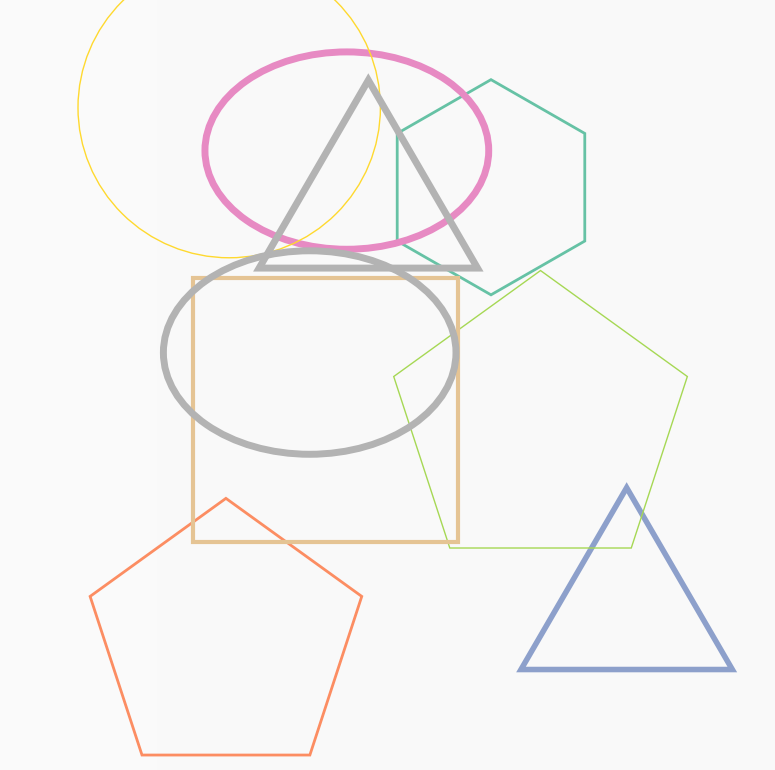[{"shape": "hexagon", "thickness": 1, "radius": 0.7, "center": [0.634, 0.757]}, {"shape": "pentagon", "thickness": 1, "radius": 0.92, "center": [0.292, 0.169]}, {"shape": "triangle", "thickness": 2, "radius": 0.79, "center": [0.809, 0.209]}, {"shape": "oval", "thickness": 2.5, "radius": 0.92, "center": [0.448, 0.804]}, {"shape": "pentagon", "thickness": 0.5, "radius": 1.0, "center": [0.697, 0.449]}, {"shape": "circle", "thickness": 0.5, "radius": 0.98, "center": [0.296, 0.86]}, {"shape": "square", "thickness": 1.5, "radius": 0.86, "center": [0.42, 0.468]}, {"shape": "triangle", "thickness": 2.5, "radius": 0.81, "center": [0.475, 0.733]}, {"shape": "oval", "thickness": 2.5, "radius": 0.94, "center": [0.4, 0.542]}]